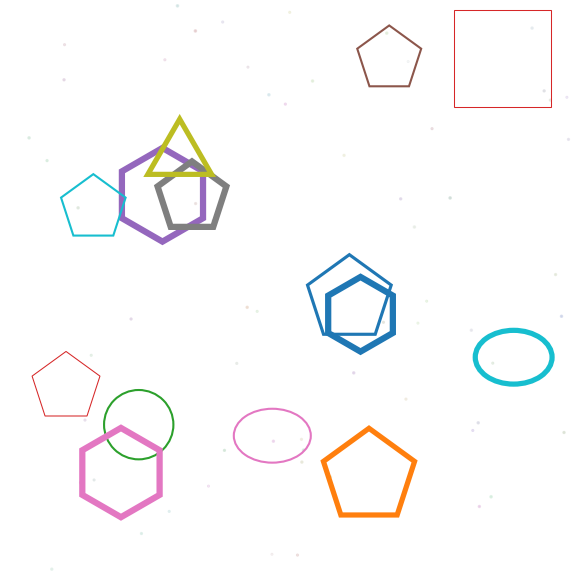[{"shape": "pentagon", "thickness": 1.5, "radius": 0.38, "center": [0.605, 0.482]}, {"shape": "hexagon", "thickness": 3, "radius": 0.32, "center": [0.624, 0.455]}, {"shape": "pentagon", "thickness": 2.5, "radius": 0.41, "center": [0.639, 0.175]}, {"shape": "circle", "thickness": 1, "radius": 0.3, "center": [0.24, 0.264]}, {"shape": "pentagon", "thickness": 0.5, "radius": 0.31, "center": [0.114, 0.329]}, {"shape": "square", "thickness": 0.5, "radius": 0.42, "center": [0.87, 0.897]}, {"shape": "hexagon", "thickness": 3, "radius": 0.41, "center": [0.281, 0.662]}, {"shape": "pentagon", "thickness": 1, "radius": 0.29, "center": [0.674, 0.897]}, {"shape": "oval", "thickness": 1, "radius": 0.33, "center": [0.472, 0.245]}, {"shape": "hexagon", "thickness": 3, "radius": 0.39, "center": [0.209, 0.181]}, {"shape": "pentagon", "thickness": 3, "radius": 0.31, "center": [0.332, 0.657]}, {"shape": "triangle", "thickness": 2.5, "radius": 0.32, "center": [0.311, 0.729]}, {"shape": "pentagon", "thickness": 1, "radius": 0.29, "center": [0.162, 0.639]}, {"shape": "oval", "thickness": 2.5, "radius": 0.33, "center": [0.889, 0.381]}]